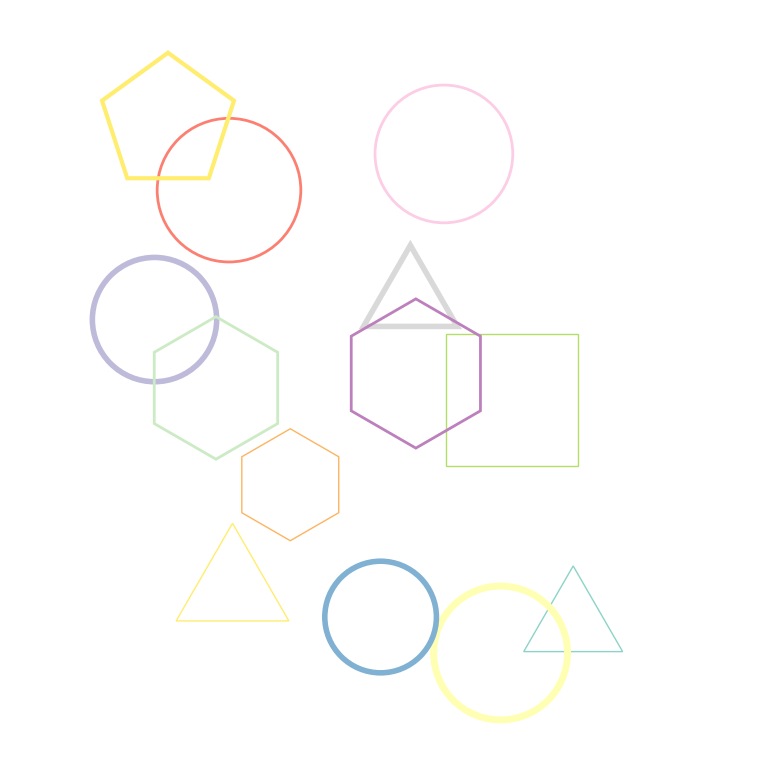[{"shape": "triangle", "thickness": 0.5, "radius": 0.37, "center": [0.744, 0.191]}, {"shape": "circle", "thickness": 2.5, "radius": 0.43, "center": [0.65, 0.152]}, {"shape": "circle", "thickness": 2, "radius": 0.4, "center": [0.201, 0.585]}, {"shape": "circle", "thickness": 1, "radius": 0.47, "center": [0.297, 0.753]}, {"shape": "circle", "thickness": 2, "radius": 0.36, "center": [0.494, 0.199]}, {"shape": "hexagon", "thickness": 0.5, "radius": 0.36, "center": [0.377, 0.37]}, {"shape": "square", "thickness": 0.5, "radius": 0.43, "center": [0.665, 0.48]}, {"shape": "circle", "thickness": 1, "radius": 0.45, "center": [0.576, 0.8]}, {"shape": "triangle", "thickness": 2, "radius": 0.35, "center": [0.533, 0.611]}, {"shape": "hexagon", "thickness": 1, "radius": 0.48, "center": [0.54, 0.515]}, {"shape": "hexagon", "thickness": 1, "radius": 0.46, "center": [0.28, 0.496]}, {"shape": "pentagon", "thickness": 1.5, "radius": 0.45, "center": [0.218, 0.841]}, {"shape": "triangle", "thickness": 0.5, "radius": 0.42, "center": [0.302, 0.236]}]